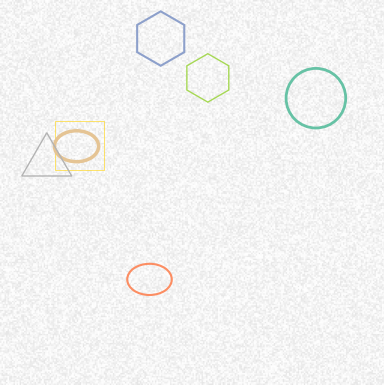[{"shape": "circle", "thickness": 2, "radius": 0.39, "center": [0.82, 0.745]}, {"shape": "oval", "thickness": 1.5, "radius": 0.29, "center": [0.388, 0.274]}, {"shape": "hexagon", "thickness": 1.5, "radius": 0.35, "center": [0.417, 0.9]}, {"shape": "hexagon", "thickness": 1, "radius": 0.31, "center": [0.54, 0.798]}, {"shape": "square", "thickness": 0.5, "radius": 0.31, "center": [0.207, 0.622]}, {"shape": "oval", "thickness": 2.5, "radius": 0.29, "center": [0.199, 0.62]}, {"shape": "triangle", "thickness": 1, "radius": 0.37, "center": [0.121, 0.58]}]